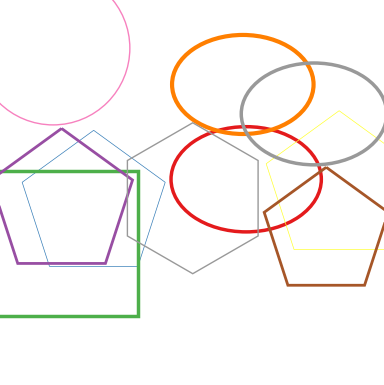[{"shape": "oval", "thickness": 2.5, "radius": 0.98, "center": [0.639, 0.534]}, {"shape": "pentagon", "thickness": 0.5, "radius": 0.98, "center": [0.243, 0.466]}, {"shape": "square", "thickness": 2.5, "radius": 0.94, "center": [0.17, 0.368]}, {"shape": "pentagon", "thickness": 2, "radius": 0.97, "center": [0.16, 0.473]}, {"shape": "oval", "thickness": 3, "radius": 0.92, "center": [0.631, 0.781]}, {"shape": "pentagon", "thickness": 0.5, "radius": 1.0, "center": [0.881, 0.513]}, {"shape": "pentagon", "thickness": 2, "radius": 0.85, "center": [0.847, 0.396]}, {"shape": "circle", "thickness": 1, "radius": 1.0, "center": [0.138, 0.875]}, {"shape": "hexagon", "thickness": 1, "radius": 0.98, "center": [0.501, 0.485]}, {"shape": "oval", "thickness": 2.5, "radius": 0.94, "center": [0.816, 0.704]}]